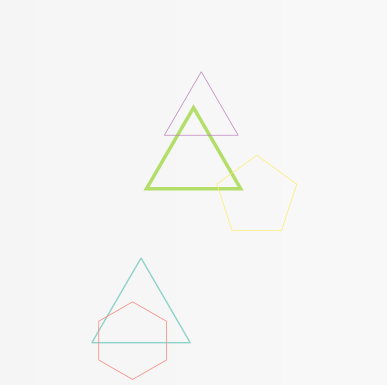[{"shape": "triangle", "thickness": 1, "radius": 0.73, "center": [0.364, 0.183]}, {"shape": "hexagon", "thickness": 0.5, "radius": 0.5, "center": [0.342, 0.115]}, {"shape": "triangle", "thickness": 2.5, "radius": 0.7, "center": [0.5, 0.58]}, {"shape": "triangle", "thickness": 0.5, "radius": 0.55, "center": [0.519, 0.704]}, {"shape": "pentagon", "thickness": 0.5, "radius": 0.54, "center": [0.663, 0.488]}]